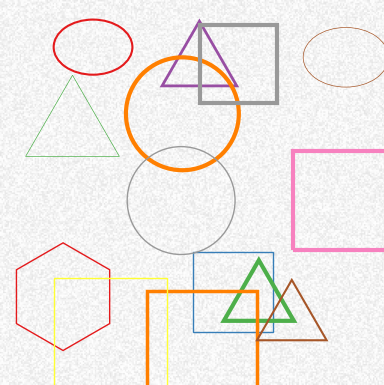[{"shape": "hexagon", "thickness": 1, "radius": 0.7, "center": [0.164, 0.229]}, {"shape": "oval", "thickness": 1.5, "radius": 0.51, "center": [0.242, 0.878]}, {"shape": "square", "thickness": 1, "radius": 0.52, "center": [0.605, 0.242]}, {"shape": "triangle", "thickness": 3, "radius": 0.52, "center": [0.672, 0.219]}, {"shape": "triangle", "thickness": 0.5, "radius": 0.7, "center": [0.188, 0.664]}, {"shape": "triangle", "thickness": 2, "radius": 0.56, "center": [0.518, 0.833]}, {"shape": "circle", "thickness": 3, "radius": 0.73, "center": [0.474, 0.704]}, {"shape": "square", "thickness": 2.5, "radius": 0.71, "center": [0.524, 0.102]}, {"shape": "square", "thickness": 1, "radius": 0.73, "center": [0.286, 0.131]}, {"shape": "triangle", "thickness": 1.5, "radius": 0.52, "center": [0.758, 0.168]}, {"shape": "oval", "thickness": 0.5, "radius": 0.55, "center": [0.898, 0.851]}, {"shape": "square", "thickness": 3, "radius": 0.64, "center": [0.89, 0.48]}, {"shape": "circle", "thickness": 1, "radius": 0.7, "center": [0.47, 0.479]}, {"shape": "square", "thickness": 3, "radius": 0.5, "center": [0.619, 0.834]}]